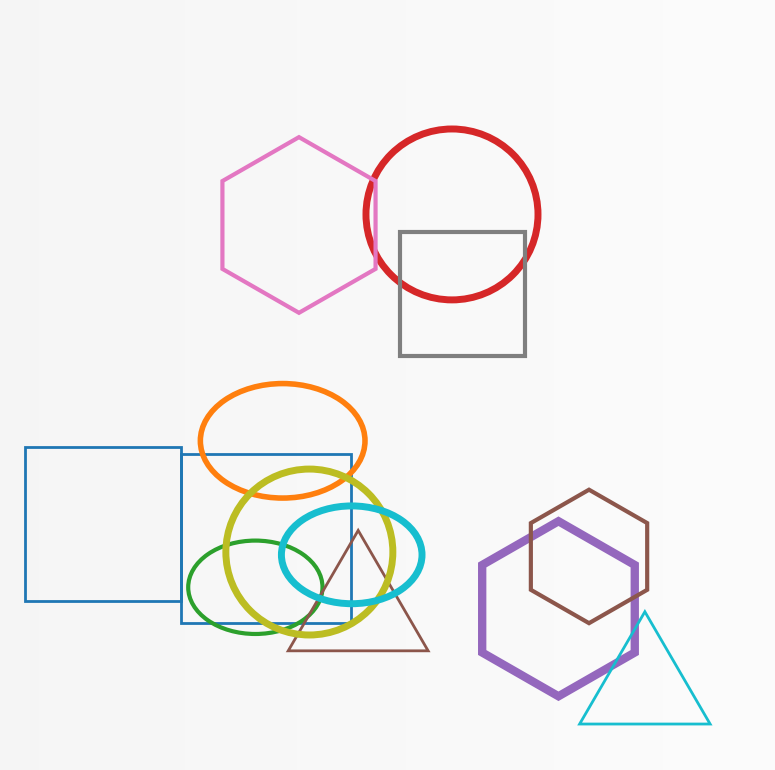[{"shape": "square", "thickness": 1, "radius": 0.55, "center": [0.343, 0.3]}, {"shape": "square", "thickness": 1, "radius": 0.5, "center": [0.132, 0.319]}, {"shape": "oval", "thickness": 2, "radius": 0.53, "center": [0.365, 0.428]}, {"shape": "oval", "thickness": 1.5, "radius": 0.43, "center": [0.329, 0.237]}, {"shape": "circle", "thickness": 2.5, "radius": 0.55, "center": [0.583, 0.722]}, {"shape": "hexagon", "thickness": 3, "radius": 0.57, "center": [0.721, 0.209]}, {"shape": "triangle", "thickness": 1, "radius": 0.52, "center": [0.462, 0.207]}, {"shape": "hexagon", "thickness": 1.5, "radius": 0.43, "center": [0.76, 0.277]}, {"shape": "hexagon", "thickness": 1.5, "radius": 0.57, "center": [0.386, 0.708]}, {"shape": "square", "thickness": 1.5, "radius": 0.4, "center": [0.597, 0.619]}, {"shape": "circle", "thickness": 2.5, "radius": 0.54, "center": [0.399, 0.283]}, {"shape": "oval", "thickness": 2.5, "radius": 0.45, "center": [0.454, 0.279]}, {"shape": "triangle", "thickness": 1, "radius": 0.49, "center": [0.832, 0.108]}]